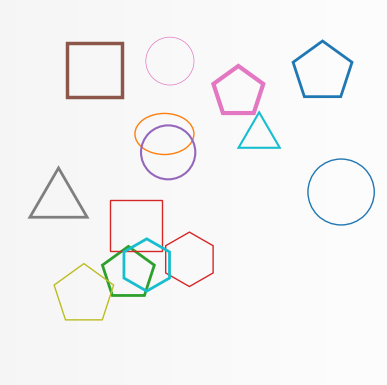[{"shape": "circle", "thickness": 1, "radius": 0.43, "center": [0.88, 0.501]}, {"shape": "pentagon", "thickness": 2, "radius": 0.4, "center": [0.832, 0.814]}, {"shape": "oval", "thickness": 1, "radius": 0.38, "center": [0.424, 0.652]}, {"shape": "pentagon", "thickness": 2, "radius": 0.35, "center": [0.331, 0.29]}, {"shape": "hexagon", "thickness": 1, "radius": 0.35, "center": [0.489, 0.326]}, {"shape": "square", "thickness": 1, "radius": 0.33, "center": [0.351, 0.414]}, {"shape": "circle", "thickness": 1.5, "radius": 0.35, "center": [0.434, 0.604]}, {"shape": "square", "thickness": 2.5, "radius": 0.35, "center": [0.244, 0.819]}, {"shape": "pentagon", "thickness": 3, "radius": 0.34, "center": [0.615, 0.761]}, {"shape": "circle", "thickness": 0.5, "radius": 0.31, "center": [0.438, 0.841]}, {"shape": "triangle", "thickness": 2, "radius": 0.43, "center": [0.151, 0.478]}, {"shape": "pentagon", "thickness": 1, "radius": 0.4, "center": [0.216, 0.235]}, {"shape": "hexagon", "thickness": 2, "radius": 0.34, "center": [0.379, 0.312]}, {"shape": "triangle", "thickness": 1.5, "radius": 0.31, "center": [0.669, 0.647]}]